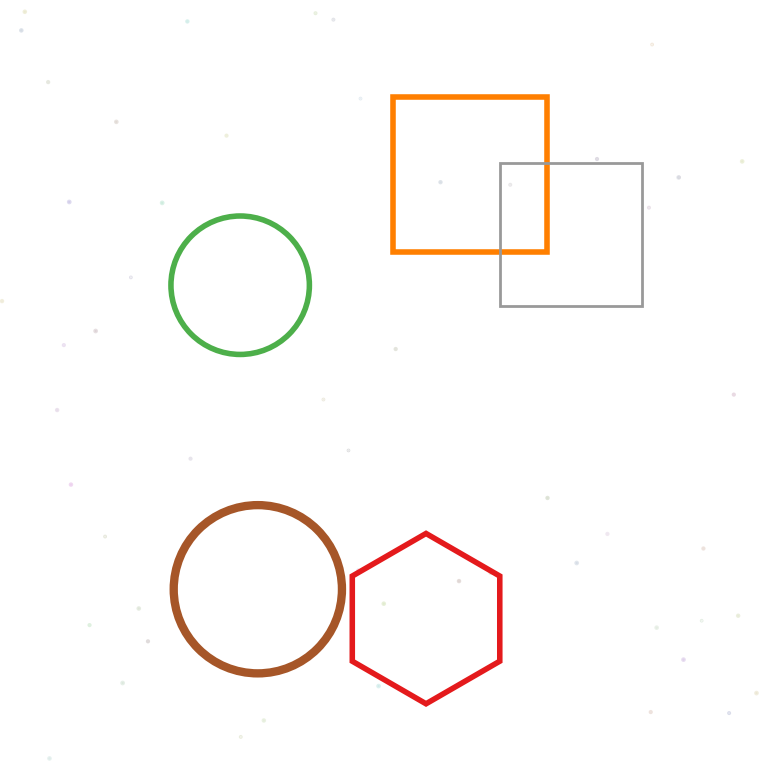[{"shape": "hexagon", "thickness": 2, "radius": 0.55, "center": [0.553, 0.197]}, {"shape": "circle", "thickness": 2, "radius": 0.45, "center": [0.312, 0.63]}, {"shape": "square", "thickness": 2, "radius": 0.5, "center": [0.61, 0.773]}, {"shape": "circle", "thickness": 3, "radius": 0.55, "center": [0.335, 0.235]}, {"shape": "square", "thickness": 1, "radius": 0.46, "center": [0.741, 0.696]}]